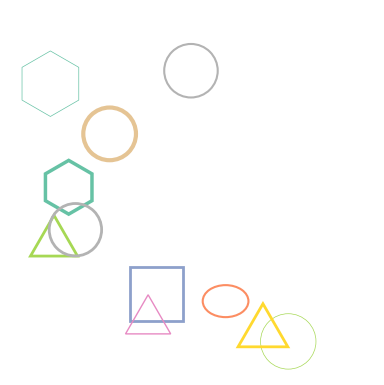[{"shape": "hexagon", "thickness": 0.5, "radius": 0.43, "center": [0.131, 0.783]}, {"shape": "hexagon", "thickness": 2.5, "radius": 0.35, "center": [0.178, 0.514]}, {"shape": "oval", "thickness": 1.5, "radius": 0.3, "center": [0.586, 0.218]}, {"shape": "square", "thickness": 2, "radius": 0.35, "center": [0.406, 0.236]}, {"shape": "triangle", "thickness": 1, "radius": 0.34, "center": [0.385, 0.167]}, {"shape": "circle", "thickness": 0.5, "radius": 0.36, "center": [0.749, 0.113]}, {"shape": "triangle", "thickness": 2, "radius": 0.35, "center": [0.14, 0.37]}, {"shape": "triangle", "thickness": 2, "radius": 0.37, "center": [0.683, 0.136]}, {"shape": "circle", "thickness": 3, "radius": 0.34, "center": [0.285, 0.652]}, {"shape": "circle", "thickness": 1.5, "radius": 0.35, "center": [0.496, 0.816]}, {"shape": "circle", "thickness": 2, "radius": 0.34, "center": [0.196, 0.403]}]